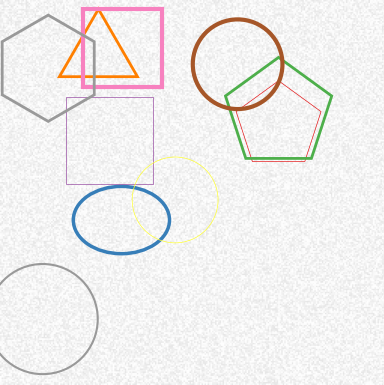[{"shape": "pentagon", "thickness": 0.5, "radius": 0.58, "center": [0.724, 0.674]}, {"shape": "oval", "thickness": 2.5, "radius": 0.62, "center": [0.315, 0.428]}, {"shape": "pentagon", "thickness": 2, "radius": 0.73, "center": [0.724, 0.706]}, {"shape": "square", "thickness": 0.5, "radius": 0.57, "center": [0.285, 0.636]}, {"shape": "triangle", "thickness": 2, "radius": 0.59, "center": [0.256, 0.859]}, {"shape": "circle", "thickness": 0.5, "radius": 0.56, "center": [0.455, 0.481]}, {"shape": "circle", "thickness": 3, "radius": 0.58, "center": [0.617, 0.833]}, {"shape": "square", "thickness": 3, "radius": 0.51, "center": [0.319, 0.876]}, {"shape": "hexagon", "thickness": 2, "radius": 0.69, "center": [0.125, 0.823]}, {"shape": "circle", "thickness": 1.5, "radius": 0.72, "center": [0.111, 0.171]}]